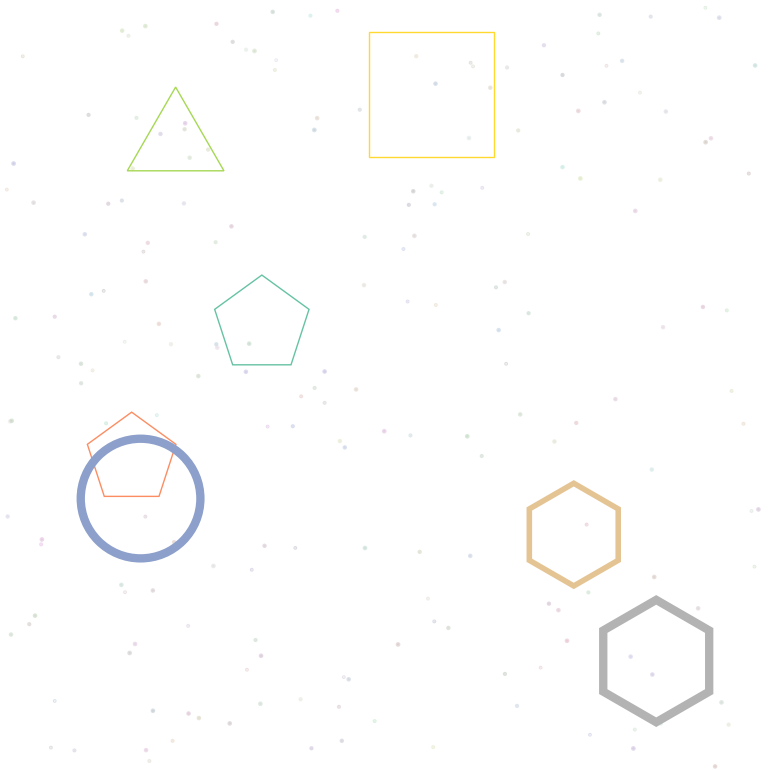[{"shape": "pentagon", "thickness": 0.5, "radius": 0.32, "center": [0.34, 0.578]}, {"shape": "pentagon", "thickness": 0.5, "radius": 0.3, "center": [0.171, 0.404]}, {"shape": "circle", "thickness": 3, "radius": 0.39, "center": [0.183, 0.353]}, {"shape": "triangle", "thickness": 0.5, "radius": 0.36, "center": [0.228, 0.814]}, {"shape": "square", "thickness": 0.5, "radius": 0.41, "center": [0.56, 0.877]}, {"shape": "hexagon", "thickness": 2, "radius": 0.33, "center": [0.745, 0.306]}, {"shape": "hexagon", "thickness": 3, "radius": 0.4, "center": [0.852, 0.141]}]